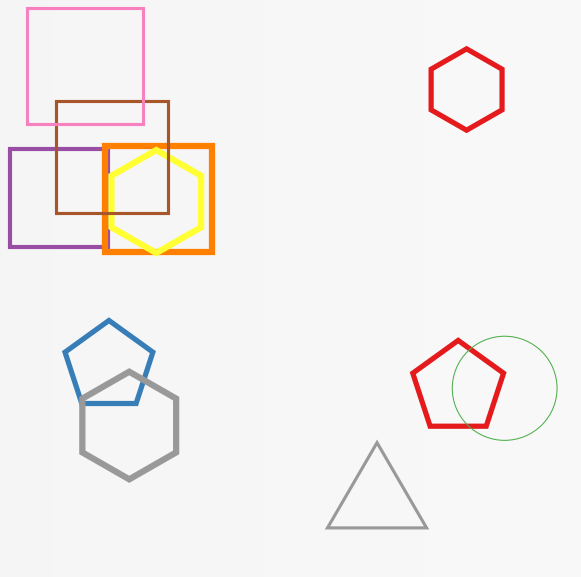[{"shape": "hexagon", "thickness": 2.5, "radius": 0.35, "center": [0.803, 0.844]}, {"shape": "pentagon", "thickness": 2.5, "radius": 0.41, "center": [0.788, 0.328]}, {"shape": "pentagon", "thickness": 2.5, "radius": 0.4, "center": [0.187, 0.365]}, {"shape": "circle", "thickness": 0.5, "radius": 0.45, "center": [0.868, 0.327]}, {"shape": "square", "thickness": 2, "radius": 0.42, "center": [0.101, 0.656]}, {"shape": "square", "thickness": 3, "radius": 0.46, "center": [0.273, 0.654]}, {"shape": "hexagon", "thickness": 3, "radius": 0.45, "center": [0.269, 0.65]}, {"shape": "square", "thickness": 1.5, "radius": 0.48, "center": [0.192, 0.727]}, {"shape": "square", "thickness": 1.5, "radius": 0.5, "center": [0.147, 0.885]}, {"shape": "hexagon", "thickness": 3, "radius": 0.47, "center": [0.222, 0.262]}, {"shape": "triangle", "thickness": 1.5, "radius": 0.49, "center": [0.649, 0.134]}]